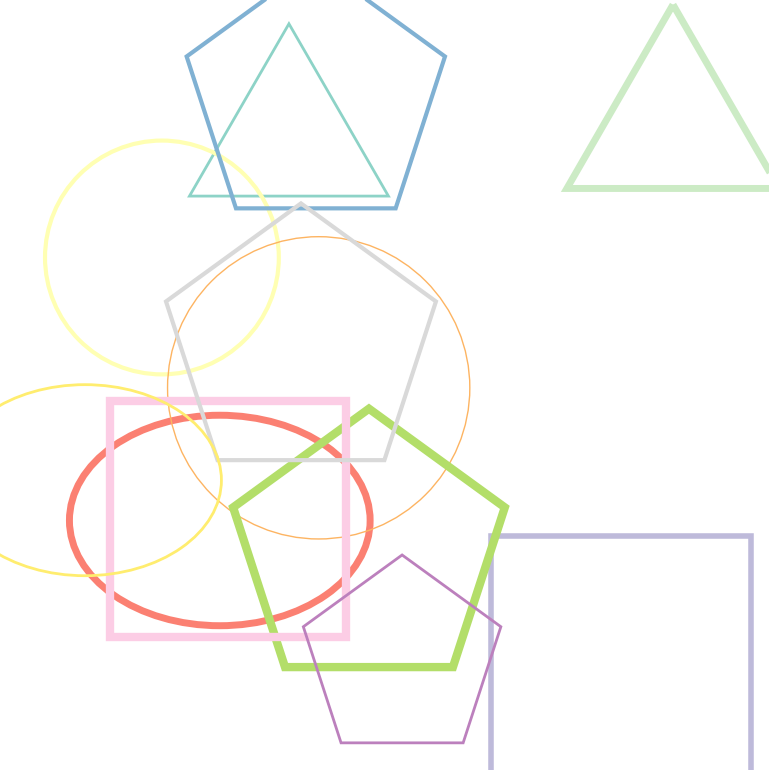[{"shape": "triangle", "thickness": 1, "radius": 0.75, "center": [0.375, 0.82]}, {"shape": "circle", "thickness": 1.5, "radius": 0.76, "center": [0.21, 0.666]}, {"shape": "square", "thickness": 2, "radius": 0.85, "center": [0.806, 0.135]}, {"shape": "oval", "thickness": 2.5, "radius": 0.98, "center": [0.285, 0.324]}, {"shape": "pentagon", "thickness": 1.5, "radius": 0.88, "center": [0.41, 0.872]}, {"shape": "circle", "thickness": 0.5, "radius": 0.98, "center": [0.414, 0.496]}, {"shape": "pentagon", "thickness": 3, "radius": 0.93, "center": [0.479, 0.284]}, {"shape": "square", "thickness": 3, "radius": 0.76, "center": [0.296, 0.326]}, {"shape": "pentagon", "thickness": 1.5, "radius": 0.92, "center": [0.391, 0.552]}, {"shape": "pentagon", "thickness": 1, "radius": 0.67, "center": [0.522, 0.144]}, {"shape": "triangle", "thickness": 2.5, "radius": 0.8, "center": [0.874, 0.835]}, {"shape": "oval", "thickness": 1, "radius": 0.89, "center": [0.11, 0.376]}]